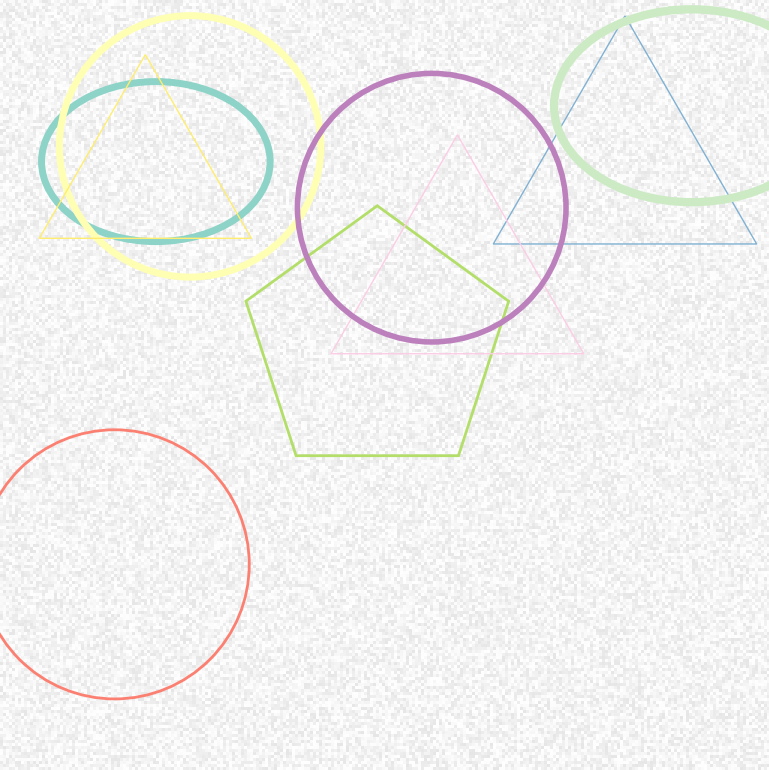[{"shape": "oval", "thickness": 2.5, "radius": 0.74, "center": [0.202, 0.79]}, {"shape": "circle", "thickness": 2.5, "radius": 0.85, "center": [0.247, 0.81]}, {"shape": "circle", "thickness": 1, "radius": 0.87, "center": [0.149, 0.267]}, {"shape": "triangle", "thickness": 0.5, "radius": 0.99, "center": [0.812, 0.782]}, {"shape": "pentagon", "thickness": 1, "radius": 0.9, "center": [0.49, 0.553]}, {"shape": "triangle", "thickness": 0.5, "radius": 0.95, "center": [0.594, 0.635]}, {"shape": "circle", "thickness": 2, "radius": 0.87, "center": [0.561, 0.73]}, {"shape": "oval", "thickness": 3, "radius": 0.89, "center": [0.898, 0.863]}, {"shape": "triangle", "thickness": 0.5, "radius": 0.8, "center": [0.189, 0.77]}]